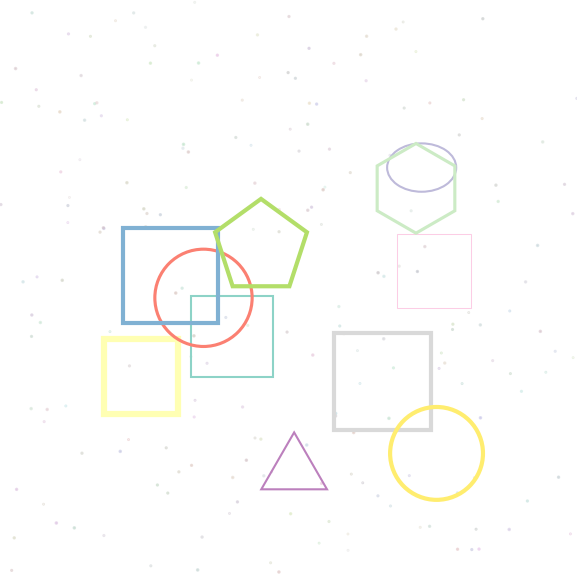[{"shape": "square", "thickness": 1, "radius": 0.35, "center": [0.402, 0.417]}, {"shape": "square", "thickness": 3, "radius": 0.32, "center": [0.244, 0.347]}, {"shape": "oval", "thickness": 1, "radius": 0.3, "center": [0.73, 0.709]}, {"shape": "circle", "thickness": 1.5, "radius": 0.42, "center": [0.352, 0.483]}, {"shape": "square", "thickness": 2, "radius": 0.41, "center": [0.295, 0.523]}, {"shape": "pentagon", "thickness": 2, "radius": 0.42, "center": [0.452, 0.571]}, {"shape": "square", "thickness": 0.5, "radius": 0.32, "center": [0.752, 0.53]}, {"shape": "square", "thickness": 2, "radius": 0.42, "center": [0.662, 0.339]}, {"shape": "triangle", "thickness": 1, "radius": 0.33, "center": [0.509, 0.185]}, {"shape": "hexagon", "thickness": 1.5, "radius": 0.39, "center": [0.72, 0.673]}, {"shape": "circle", "thickness": 2, "radius": 0.4, "center": [0.756, 0.214]}]